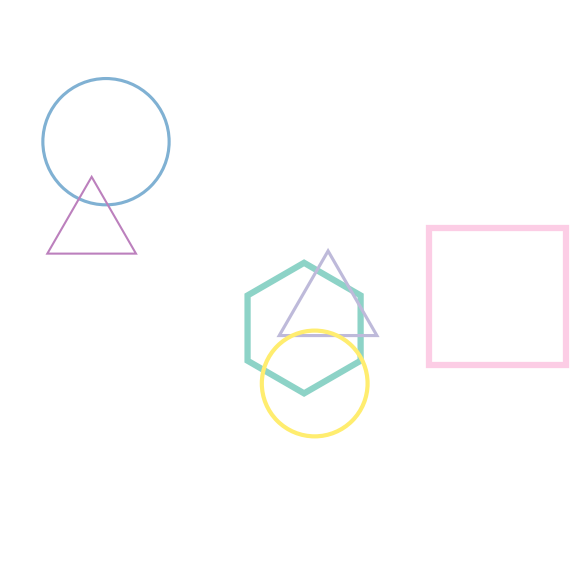[{"shape": "hexagon", "thickness": 3, "radius": 0.57, "center": [0.527, 0.431]}, {"shape": "triangle", "thickness": 1.5, "radius": 0.49, "center": [0.568, 0.467]}, {"shape": "circle", "thickness": 1.5, "radius": 0.55, "center": [0.184, 0.754]}, {"shape": "square", "thickness": 3, "radius": 0.59, "center": [0.862, 0.486]}, {"shape": "triangle", "thickness": 1, "radius": 0.44, "center": [0.159, 0.604]}, {"shape": "circle", "thickness": 2, "radius": 0.46, "center": [0.545, 0.335]}]